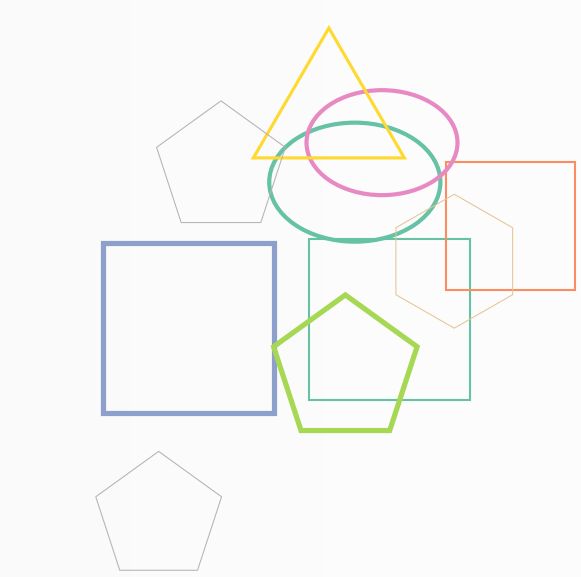[{"shape": "square", "thickness": 1, "radius": 0.7, "center": [0.67, 0.446]}, {"shape": "oval", "thickness": 2, "radius": 0.74, "center": [0.61, 0.684]}, {"shape": "square", "thickness": 1, "radius": 0.55, "center": [0.878, 0.607]}, {"shape": "square", "thickness": 2.5, "radius": 0.74, "center": [0.324, 0.432]}, {"shape": "oval", "thickness": 2, "radius": 0.65, "center": [0.657, 0.752]}, {"shape": "pentagon", "thickness": 2.5, "radius": 0.65, "center": [0.594, 0.359]}, {"shape": "triangle", "thickness": 1.5, "radius": 0.75, "center": [0.566, 0.801]}, {"shape": "hexagon", "thickness": 0.5, "radius": 0.58, "center": [0.782, 0.547]}, {"shape": "pentagon", "thickness": 0.5, "radius": 0.57, "center": [0.273, 0.104]}, {"shape": "pentagon", "thickness": 0.5, "radius": 0.58, "center": [0.38, 0.708]}]